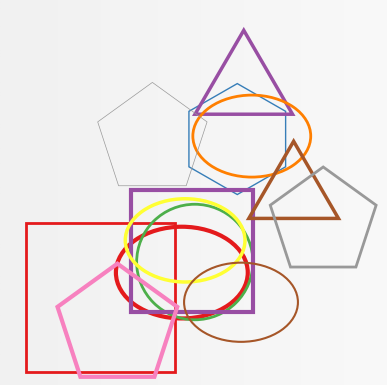[{"shape": "oval", "thickness": 3, "radius": 0.85, "center": [0.469, 0.292]}, {"shape": "square", "thickness": 2, "radius": 0.96, "center": [0.259, 0.227]}, {"shape": "hexagon", "thickness": 1, "radius": 0.72, "center": [0.612, 0.639]}, {"shape": "circle", "thickness": 2, "radius": 0.75, "center": [0.503, 0.319]}, {"shape": "square", "thickness": 3, "radius": 0.79, "center": [0.496, 0.348]}, {"shape": "triangle", "thickness": 2.5, "radius": 0.73, "center": [0.629, 0.776]}, {"shape": "oval", "thickness": 2, "radius": 0.76, "center": [0.65, 0.646]}, {"shape": "oval", "thickness": 2.5, "radius": 0.77, "center": [0.478, 0.376]}, {"shape": "oval", "thickness": 1.5, "radius": 0.73, "center": [0.622, 0.215]}, {"shape": "triangle", "thickness": 2.5, "radius": 0.67, "center": [0.758, 0.499]}, {"shape": "pentagon", "thickness": 3, "radius": 0.81, "center": [0.303, 0.153]}, {"shape": "pentagon", "thickness": 0.5, "radius": 0.74, "center": [0.393, 0.638]}, {"shape": "pentagon", "thickness": 2, "radius": 0.72, "center": [0.834, 0.423]}]